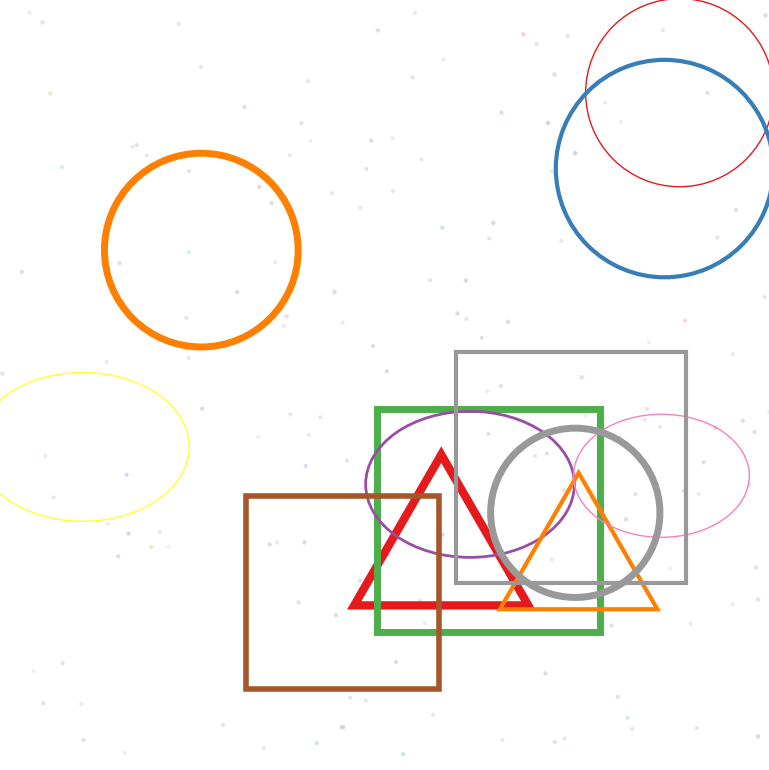[{"shape": "triangle", "thickness": 3, "radius": 0.65, "center": [0.573, 0.279]}, {"shape": "circle", "thickness": 0.5, "radius": 0.61, "center": [0.883, 0.88]}, {"shape": "circle", "thickness": 1.5, "radius": 0.71, "center": [0.863, 0.781]}, {"shape": "square", "thickness": 2.5, "radius": 0.72, "center": [0.635, 0.324]}, {"shape": "oval", "thickness": 1, "radius": 0.68, "center": [0.61, 0.371]}, {"shape": "circle", "thickness": 2.5, "radius": 0.63, "center": [0.261, 0.675]}, {"shape": "triangle", "thickness": 1.5, "radius": 0.59, "center": [0.751, 0.268]}, {"shape": "oval", "thickness": 0.5, "radius": 0.69, "center": [0.108, 0.42]}, {"shape": "square", "thickness": 2, "radius": 0.63, "center": [0.445, 0.23]}, {"shape": "oval", "thickness": 0.5, "radius": 0.57, "center": [0.859, 0.382]}, {"shape": "square", "thickness": 1.5, "radius": 0.75, "center": [0.741, 0.393]}, {"shape": "circle", "thickness": 2.5, "radius": 0.55, "center": [0.747, 0.334]}]